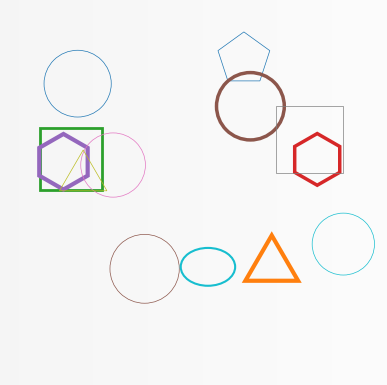[{"shape": "pentagon", "thickness": 0.5, "radius": 0.35, "center": [0.629, 0.847]}, {"shape": "circle", "thickness": 0.5, "radius": 0.43, "center": [0.2, 0.783]}, {"shape": "triangle", "thickness": 3, "radius": 0.39, "center": [0.701, 0.31]}, {"shape": "square", "thickness": 2, "radius": 0.41, "center": [0.183, 0.586]}, {"shape": "hexagon", "thickness": 2.5, "radius": 0.34, "center": [0.819, 0.586]}, {"shape": "hexagon", "thickness": 3, "radius": 0.36, "center": [0.164, 0.58]}, {"shape": "circle", "thickness": 0.5, "radius": 0.45, "center": [0.373, 0.302]}, {"shape": "circle", "thickness": 2.5, "radius": 0.44, "center": [0.646, 0.724]}, {"shape": "circle", "thickness": 0.5, "radius": 0.42, "center": [0.292, 0.571]}, {"shape": "square", "thickness": 0.5, "radius": 0.43, "center": [0.798, 0.637]}, {"shape": "triangle", "thickness": 0.5, "radius": 0.35, "center": [0.215, 0.54]}, {"shape": "oval", "thickness": 1.5, "radius": 0.35, "center": [0.537, 0.307]}, {"shape": "circle", "thickness": 0.5, "radius": 0.4, "center": [0.886, 0.366]}]